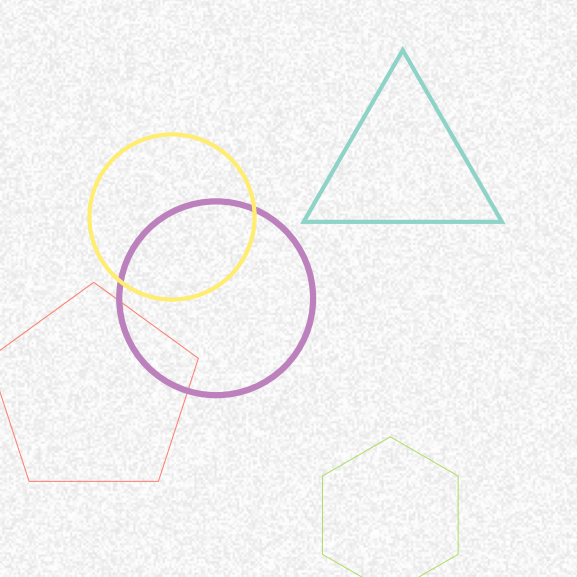[{"shape": "triangle", "thickness": 2, "radius": 0.99, "center": [0.697, 0.714]}, {"shape": "pentagon", "thickness": 0.5, "radius": 0.95, "center": [0.162, 0.32]}, {"shape": "hexagon", "thickness": 0.5, "radius": 0.68, "center": [0.676, 0.107]}, {"shape": "circle", "thickness": 3, "radius": 0.84, "center": [0.374, 0.483]}, {"shape": "circle", "thickness": 2, "radius": 0.72, "center": [0.298, 0.623]}]